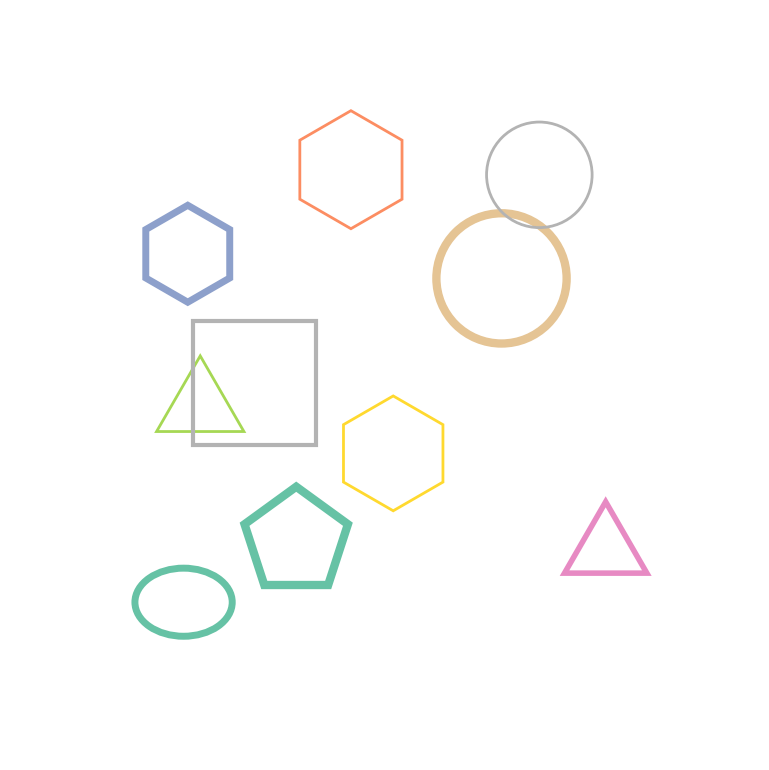[{"shape": "pentagon", "thickness": 3, "radius": 0.35, "center": [0.385, 0.297]}, {"shape": "oval", "thickness": 2.5, "radius": 0.32, "center": [0.238, 0.218]}, {"shape": "hexagon", "thickness": 1, "radius": 0.38, "center": [0.456, 0.78]}, {"shape": "hexagon", "thickness": 2.5, "radius": 0.31, "center": [0.244, 0.67]}, {"shape": "triangle", "thickness": 2, "radius": 0.31, "center": [0.787, 0.287]}, {"shape": "triangle", "thickness": 1, "radius": 0.33, "center": [0.26, 0.472]}, {"shape": "hexagon", "thickness": 1, "radius": 0.37, "center": [0.511, 0.411]}, {"shape": "circle", "thickness": 3, "radius": 0.42, "center": [0.651, 0.638]}, {"shape": "square", "thickness": 1.5, "radius": 0.4, "center": [0.331, 0.503]}, {"shape": "circle", "thickness": 1, "radius": 0.34, "center": [0.7, 0.773]}]